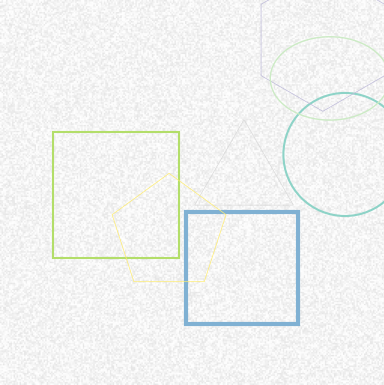[{"shape": "circle", "thickness": 1.5, "radius": 0.8, "center": [0.896, 0.599]}, {"shape": "hexagon", "thickness": 0.5, "radius": 0.93, "center": [0.839, 0.896]}, {"shape": "square", "thickness": 3, "radius": 0.73, "center": [0.629, 0.303]}, {"shape": "square", "thickness": 1.5, "radius": 0.82, "center": [0.301, 0.494]}, {"shape": "triangle", "thickness": 0.5, "radius": 0.74, "center": [0.634, 0.541]}, {"shape": "oval", "thickness": 1, "radius": 0.77, "center": [0.857, 0.796]}, {"shape": "pentagon", "thickness": 0.5, "radius": 0.78, "center": [0.439, 0.394]}]